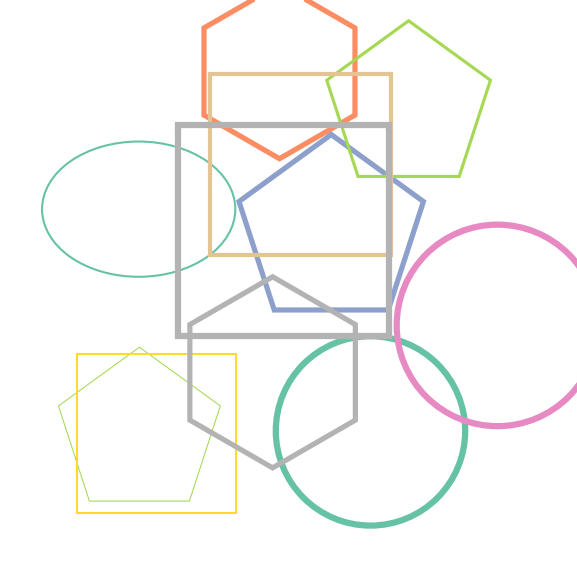[{"shape": "oval", "thickness": 1, "radius": 0.84, "center": [0.24, 0.637]}, {"shape": "circle", "thickness": 3, "radius": 0.82, "center": [0.642, 0.253]}, {"shape": "hexagon", "thickness": 2.5, "radius": 0.75, "center": [0.484, 0.875]}, {"shape": "pentagon", "thickness": 2.5, "radius": 0.84, "center": [0.574, 0.598]}, {"shape": "circle", "thickness": 3, "radius": 0.87, "center": [0.861, 0.436]}, {"shape": "pentagon", "thickness": 0.5, "radius": 0.74, "center": [0.241, 0.251]}, {"shape": "pentagon", "thickness": 1.5, "radius": 0.75, "center": [0.708, 0.814]}, {"shape": "square", "thickness": 1, "radius": 0.69, "center": [0.271, 0.248]}, {"shape": "square", "thickness": 2, "radius": 0.78, "center": [0.52, 0.715]}, {"shape": "hexagon", "thickness": 2.5, "radius": 0.83, "center": [0.472, 0.354]}, {"shape": "square", "thickness": 3, "radius": 0.91, "center": [0.491, 0.6]}]